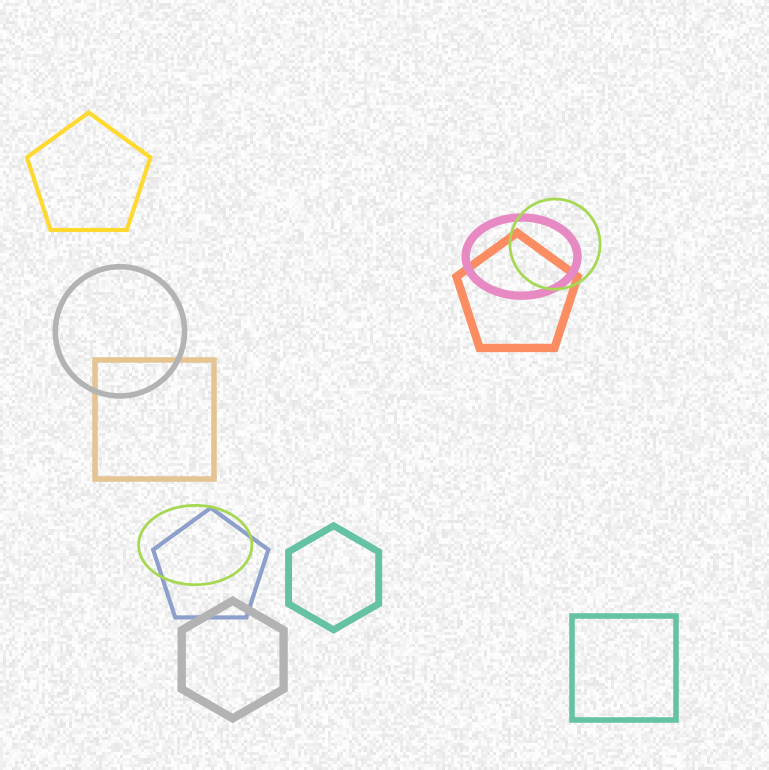[{"shape": "hexagon", "thickness": 2.5, "radius": 0.34, "center": [0.433, 0.25]}, {"shape": "square", "thickness": 2, "radius": 0.34, "center": [0.81, 0.132]}, {"shape": "pentagon", "thickness": 3, "radius": 0.41, "center": [0.672, 0.615]}, {"shape": "pentagon", "thickness": 1.5, "radius": 0.39, "center": [0.274, 0.262]}, {"shape": "oval", "thickness": 3, "radius": 0.36, "center": [0.677, 0.667]}, {"shape": "circle", "thickness": 1, "radius": 0.29, "center": [0.721, 0.683]}, {"shape": "oval", "thickness": 1, "radius": 0.37, "center": [0.254, 0.292]}, {"shape": "pentagon", "thickness": 1.5, "radius": 0.42, "center": [0.115, 0.77]}, {"shape": "square", "thickness": 2, "radius": 0.39, "center": [0.201, 0.455]}, {"shape": "hexagon", "thickness": 3, "radius": 0.38, "center": [0.302, 0.143]}, {"shape": "circle", "thickness": 2, "radius": 0.42, "center": [0.156, 0.57]}]